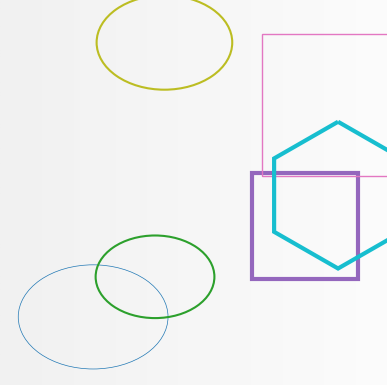[{"shape": "oval", "thickness": 0.5, "radius": 0.97, "center": [0.24, 0.177]}, {"shape": "oval", "thickness": 1.5, "radius": 0.77, "center": [0.4, 0.281]}, {"shape": "square", "thickness": 3, "radius": 0.68, "center": [0.787, 0.413]}, {"shape": "square", "thickness": 1, "radius": 0.92, "center": [0.859, 0.727]}, {"shape": "oval", "thickness": 1.5, "radius": 0.88, "center": [0.424, 0.89]}, {"shape": "hexagon", "thickness": 3, "radius": 0.95, "center": [0.872, 0.493]}]